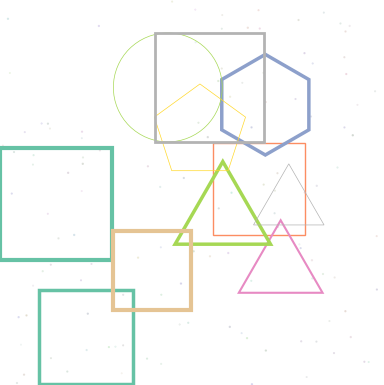[{"shape": "square", "thickness": 3, "radius": 0.73, "center": [0.144, 0.471]}, {"shape": "square", "thickness": 2.5, "radius": 0.61, "center": [0.224, 0.125]}, {"shape": "square", "thickness": 1, "radius": 0.6, "center": [0.673, 0.508]}, {"shape": "hexagon", "thickness": 2.5, "radius": 0.65, "center": [0.689, 0.728]}, {"shape": "triangle", "thickness": 1.5, "radius": 0.63, "center": [0.729, 0.302]}, {"shape": "circle", "thickness": 0.5, "radius": 0.71, "center": [0.436, 0.773]}, {"shape": "triangle", "thickness": 2.5, "radius": 0.72, "center": [0.579, 0.437]}, {"shape": "pentagon", "thickness": 0.5, "radius": 0.62, "center": [0.519, 0.657]}, {"shape": "square", "thickness": 3, "radius": 0.51, "center": [0.395, 0.297]}, {"shape": "triangle", "thickness": 0.5, "radius": 0.53, "center": [0.75, 0.469]}, {"shape": "square", "thickness": 2, "radius": 0.71, "center": [0.545, 0.772]}]